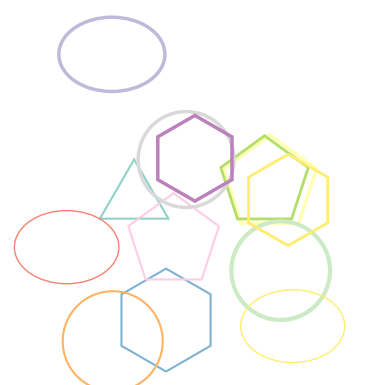[{"shape": "triangle", "thickness": 1.5, "radius": 0.51, "center": [0.348, 0.483]}, {"shape": "pentagon", "thickness": 2.5, "radius": 0.63, "center": [0.701, 0.522]}, {"shape": "oval", "thickness": 2.5, "radius": 0.69, "center": [0.291, 0.859]}, {"shape": "oval", "thickness": 1, "radius": 0.68, "center": [0.173, 0.358]}, {"shape": "hexagon", "thickness": 1.5, "radius": 0.67, "center": [0.431, 0.169]}, {"shape": "circle", "thickness": 1.5, "radius": 0.65, "center": [0.293, 0.114]}, {"shape": "pentagon", "thickness": 2, "radius": 0.6, "center": [0.687, 0.528]}, {"shape": "pentagon", "thickness": 1.5, "radius": 0.62, "center": [0.451, 0.374]}, {"shape": "circle", "thickness": 2.5, "radius": 0.62, "center": [0.483, 0.586]}, {"shape": "hexagon", "thickness": 2.5, "radius": 0.56, "center": [0.506, 0.589]}, {"shape": "circle", "thickness": 3, "radius": 0.64, "center": [0.729, 0.297]}, {"shape": "oval", "thickness": 1, "radius": 0.68, "center": [0.76, 0.153]}, {"shape": "hexagon", "thickness": 2, "radius": 0.59, "center": [0.748, 0.481]}]